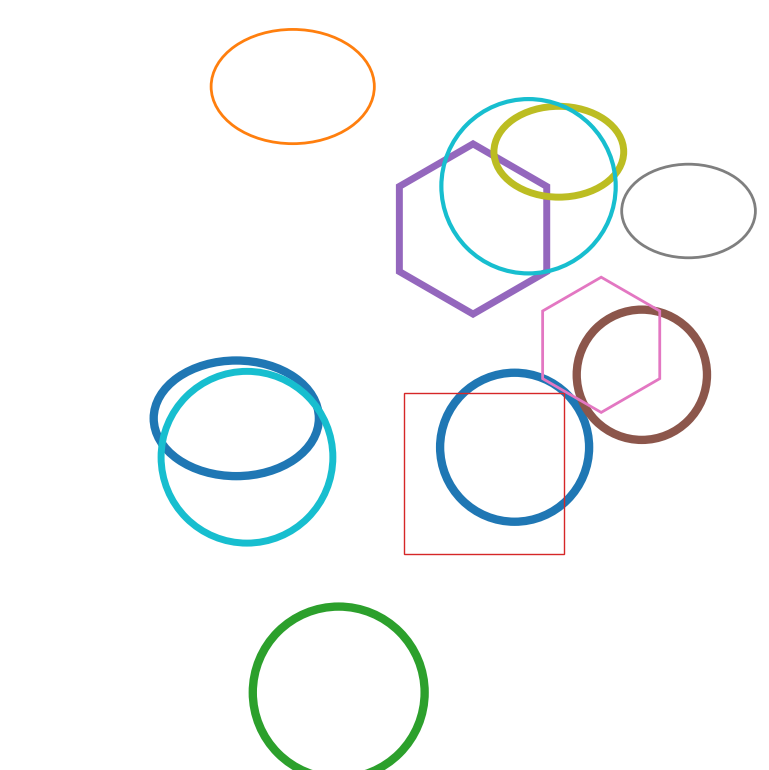[{"shape": "oval", "thickness": 3, "radius": 0.54, "center": [0.307, 0.457]}, {"shape": "circle", "thickness": 3, "radius": 0.48, "center": [0.668, 0.419]}, {"shape": "oval", "thickness": 1, "radius": 0.53, "center": [0.38, 0.888]}, {"shape": "circle", "thickness": 3, "radius": 0.56, "center": [0.44, 0.101]}, {"shape": "square", "thickness": 0.5, "radius": 0.52, "center": [0.628, 0.385]}, {"shape": "hexagon", "thickness": 2.5, "radius": 0.55, "center": [0.614, 0.703]}, {"shape": "circle", "thickness": 3, "radius": 0.42, "center": [0.834, 0.513]}, {"shape": "hexagon", "thickness": 1, "radius": 0.44, "center": [0.781, 0.552]}, {"shape": "oval", "thickness": 1, "radius": 0.43, "center": [0.894, 0.726]}, {"shape": "oval", "thickness": 2.5, "radius": 0.42, "center": [0.726, 0.803]}, {"shape": "circle", "thickness": 2.5, "radius": 0.56, "center": [0.321, 0.406]}, {"shape": "circle", "thickness": 1.5, "radius": 0.57, "center": [0.686, 0.758]}]